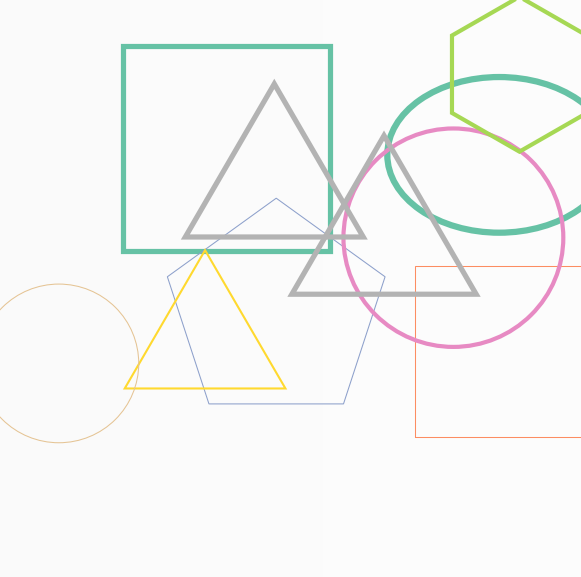[{"shape": "square", "thickness": 2.5, "radius": 0.89, "center": [0.39, 0.742]}, {"shape": "oval", "thickness": 3, "radius": 0.96, "center": [0.859, 0.731]}, {"shape": "square", "thickness": 0.5, "radius": 0.74, "center": [0.861, 0.39]}, {"shape": "pentagon", "thickness": 0.5, "radius": 0.98, "center": [0.475, 0.459]}, {"shape": "circle", "thickness": 2, "radius": 0.95, "center": [0.78, 0.588]}, {"shape": "hexagon", "thickness": 2, "radius": 0.67, "center": [0.894, 0.871]}, {"shape": "triangle", "thickness": 1, "radius": 0.8, "center": [0.353, 0.406]}, {"shape": "circle", "thickness": 0.5, "radius": 0.69, "center": [0.101, 0.37]}, {"shape": "triangle", "thickness": 2.5, "radius": 0.92, "center": [0.661, 0.581]}, {"shape": "triangle", "thickness": 2.5, "radius": 0.88, "center": [0.472, 0.677]}]